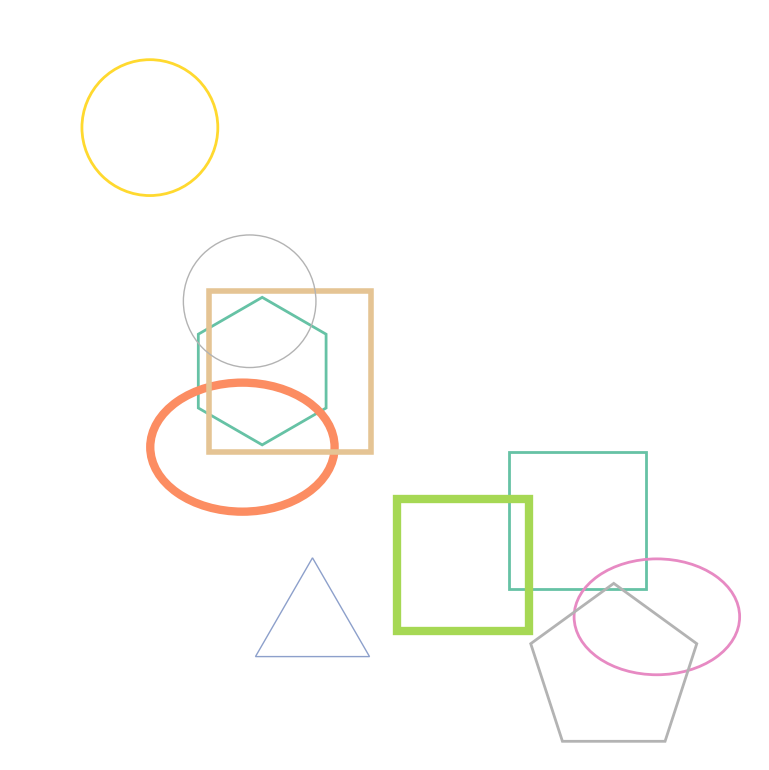[{"shape": "square", "thickness": 1, "radius": 0.44, "center": [0.75, 0.324]}, {"shape": "hexagon", "thickness": 1, "radius": 0.48, "center": [0.341, 0.518]}, {"shape": "oval", "thickness": 3, "radius": 0.6, "center": [0.315, 0.419]}, {"shape": "triangle", "thickness": 0.5, "radius": 0.43, "center": [0.406, 0.19]}, {"shape": "oval", "thickness": 1, "radius": 0.54, "center": [0.853, 0.199]}, {"shape": "square", "thickness": 3, "radius": 0.43, "center": [0.601, 0.266]}, {"shape": "circle", "thickness": 1, "radius": 0.44, "center": [0.195, 0.834]}, {"shape": "square", "thickness": 2, "radius": 0.52, "center": [0.377, 0.517]}, {"shape": "pentagon", "thickness": 1, "radius": 0.57, "center": [0.797, 0.129]}, {"shape": "circle", "thickness": 0.5, "radius": 0.43, "center": [0.324, 0.609]}]